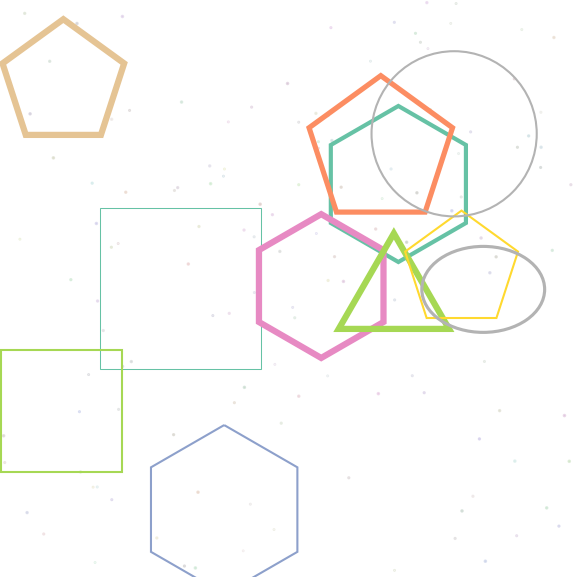[{"shape": "hexagon", "thickness": 2, "radius": 0.68, "center": [0.69, 0.681]}, {"shape": "square", "thickness": 0.5, "radius": 0.7, "center": [0.312, 0.5]}, {"shape": "pentagon", "thickness": 2.5, "radius": 0.65, "center": [0.659, 0.738]}, {"shape": "hexagon", "thickness": 1, "radius": 0.73, "center": [0.388, 0.117]}, {"shape": "hexagon", "thickness": 3, "radius": 0.62, "center": [0.556, 0.504]}, {"shape": "triangle", "thickness": 3, "radius": 0.55, "center": [0.682, 0.485]}, {"shape": "square", "thickness": 1, "radius": 0.53, "center": [0.107, 0.287]}, {"shape": "pentagon", "thickness": 1, "radius": 0.51, "center": [0.799, 0.532]}, {"shape": "pentagon", "thickness": 3, "radius": 0.55, "center": [0.11, 0.855]}, {"shape": "circle", "thickness": 1, "radius": 0.72, "center": [0.786, 0.767]}, {"shape": "oval", "thickness": 1.5, "radius": 0.53, "center": [0.837, 0.498]}]